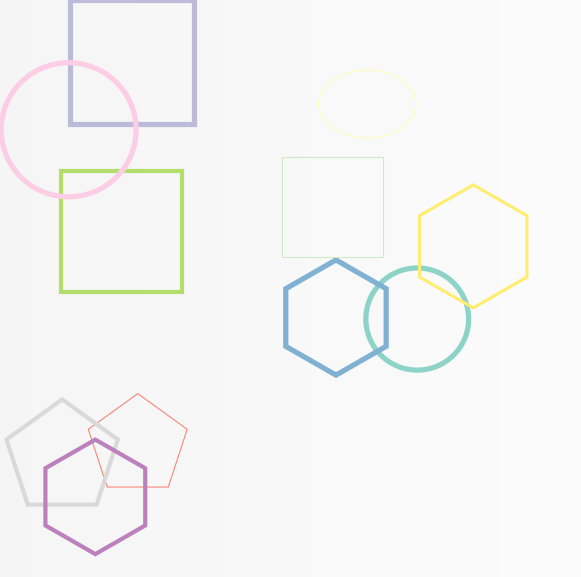[{"shape": "circle", "thickness": 2.5, "radius": 0.44, "center": [0.718, 0.447]}, {"shape": "oval", "thickness": 0.5, "radius": 0.42, "center": [0.632, 0.819]}, {"shape": "square", "thickness": 2.5, "radius": 0.53, "center": [0.227, 0.892]}, {"shape": "pentagon", "thickness": 0.5, "radius": 0.45, "center": [0.237, 0.228]}, {"shape": "hexagon", "thickness": 2.5, "radius": 0.5, "center": [0.578, 0.449]}, {"shape": "square", "thickness": 2, "radius": 0.52, "center": [0.209, 0.598]}, {"shape": "circle", "thickness": 2.5, "radius": 0.58, "center": [0.118, 0.774]}, {"shape": "pentagon", "thickness": 2, "radius": 0.5, "center": [0.107, 0.207]}, {"shape": "hexagon", "thickness": 2, "radius": 0.5, "center": [0.164, 0.139]}, {"shape": "square", "thickness": 0.5, "radius": 0.43, "center": [0.572, 0.641]}, {"shape": "hexagon", "thickness": 1.5, "radius": 0.53, "center": [0.814, 0.573]}]